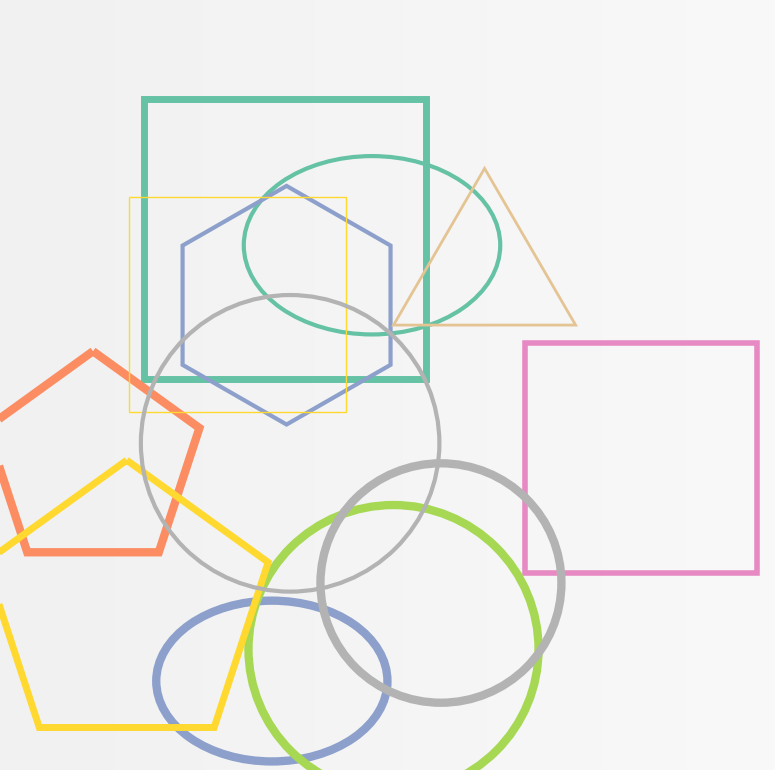[{"shape": "oval", "thickness": 1.5, "radius": 0.83, "center": [0.48, 0.681]}, {"shape": "square", "thickness": 2.5, "radius": 0.91, "center": [0.368, 0.69]}, {"shape": "pentagon", "thickness": 3, "radius": 0.72, "center": [0.12, 0.4]}, {"shape": "hexagon", "thickness": 1.5, "radius": 0.77, "center": [0.37, 0.604]}, {"shape": "oval", "thickness": 3, "radius": 0.75, "center": [0.351, 0.116]}, {"shape": "square", "thickness": 2, "radius": 0.75, "center": [0.827, 0.406]}, {"shape": "circle", "thickness": 3, "radius": 0.94, "center": [0.508, 0.157]}, {"shape": "square", "thickness": 0.5, "radius": 0.7, "center": [0.307, 0.605]}, {"shape": "pentagon", "thickness": 2.5, "radius": 0.96, "center": [0.164, 0.21]}, {"shape": "triangle", "thickness": 1, "radius": 0.68, "center": [0.625, 0.646]}, {"shape": "circle", "thickness": 3, "radius": 0.78, "center": [0.569, 0.243]}, {"shape": "circle", "thickness": 1.5, "radius": 0.96, "center": [0.374, 0.424]}]